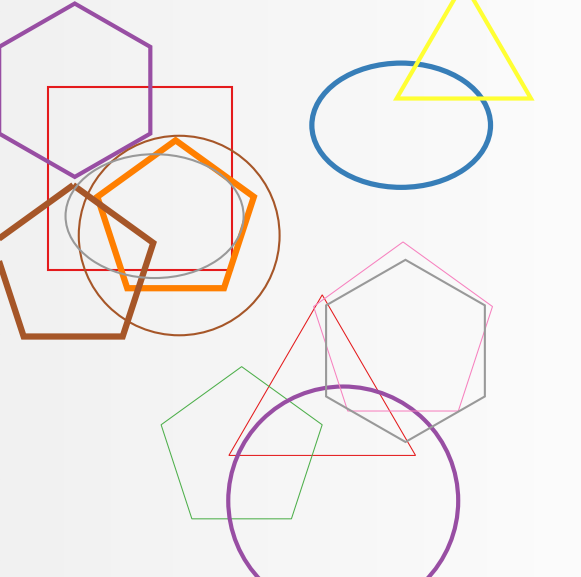[{"shape": "triangle", "thickness": 0.5, "radius": 0.93, "center": [0.554, 0.303]}, {"shape": "square", "thickness": 1, "radius": 0.8, "center": [0.241, 0.69]}, {"shape": "oval", "thickness": 2.5, "radius": 0.77, "center": [0.69, 0.782]}, {"shape": "pentagon", "thickness": 0.5, "radius": 0.73, "center": [0.416, 0.219]}, {"shape": "circle", "thickness": 2, "radius": 0.99, "center": [0.591, 0.132]}, {"shape": "hexagon", "thickness": 2, "radius": 0.75, "center": [0.129, 0.843]}, {"shape": "pentagon", "thickness": 3, "radius": 0.71, "center": [0.302, 0.615]}, {"shape": "triangle", "thickness": 2, "radius": 0.67, "center": [0.798, 0.895]}, {"shape": "circle", "thickness": 1, "radius": 0.86, "center": [0.308, 0.591]}, {"shape": "pentagon", "thickness": 3, "radius": 0.72, "center": [0.126, 0.534]}, {"shape": "pentagon", "thickness": 0.5, "radius": 0.81, "center": [0.693, 0.418]}, {"shape": "hexagon", "thickness": 1, "radius": 0.79, "center": [0.698, 0.392]}, {"shape": "oval", "thickness": 1, "radius": 0.77, "center": [0.266, 0.625]}]